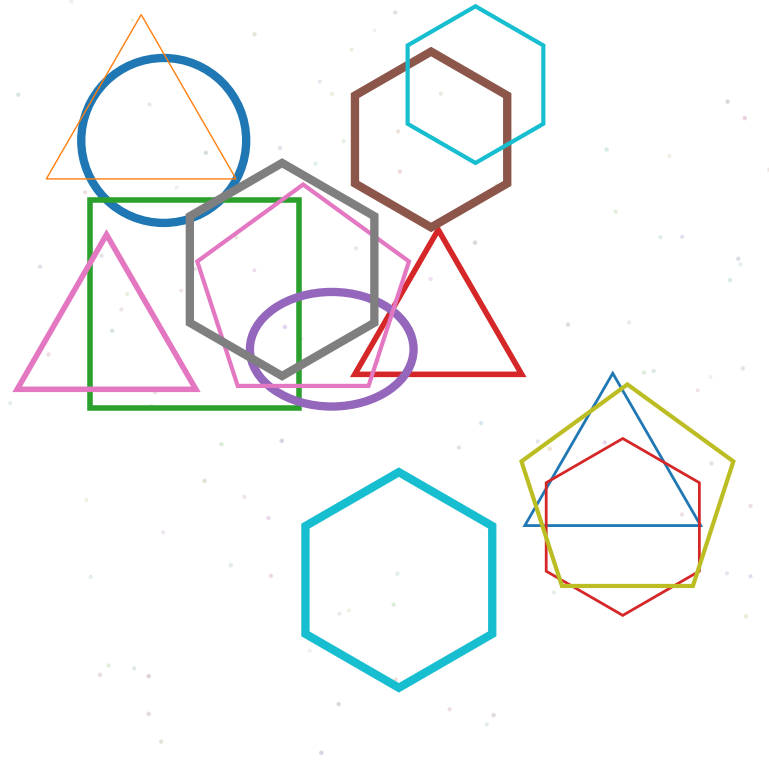[{"shape": "circle", "thickness": 3, "radius": 0.54, "center": [0.213, 0.818]}, {"shape": "triangle", "thickness": 1, "radius": 0.66, "center": [0.796, 0.383]}, {"shape": "triangle", "thickness": 0.5, "radius": 0.71, "center": [0.183, 0.839]}, {"shape": "square", "thickness": 2, "radius": 0.68, "center": [0.253, 0.605]}, {"shape": "hexagon", "thickness": 1, "radius": 0.57, "center": [0.809, 0.316]}, {"shape": "triangle", "thickness": 2, "radius": 0.63, "center": [0.569, 0.576]}, {"shape": "oval", "thickness": 3, "radius": 0.53, "center": [0.431, 0.546]}, {"shape": "hexagon", "thickness": 3, "radius": 0.57, "center": [0.56, 0.819]}, {"shape": "triangle", "thickness": 2, "radius": 0.67, "center": [0.138, 0.561]}, {"shape": "pentagon", "thickness": 1.5, "radius": 0.72, "center": [0.394, 0.616]}, {"shape": "hexagon", "thickness": 3, "radius": 0.69, "center": [0.366, 0.65]}, {"shape": "pentagon", "thickness": 1.5, "radius": 0.72, "center": [0.815, 0.356]}, {"shape": "hexagon", "thickness": 1.5, "radius": 0.51, "center": [0.618, 0.89]}, {"shape": "hexagon", "thickness": 3, "radius": 0.7, "center": [0.518, 0.247]}]